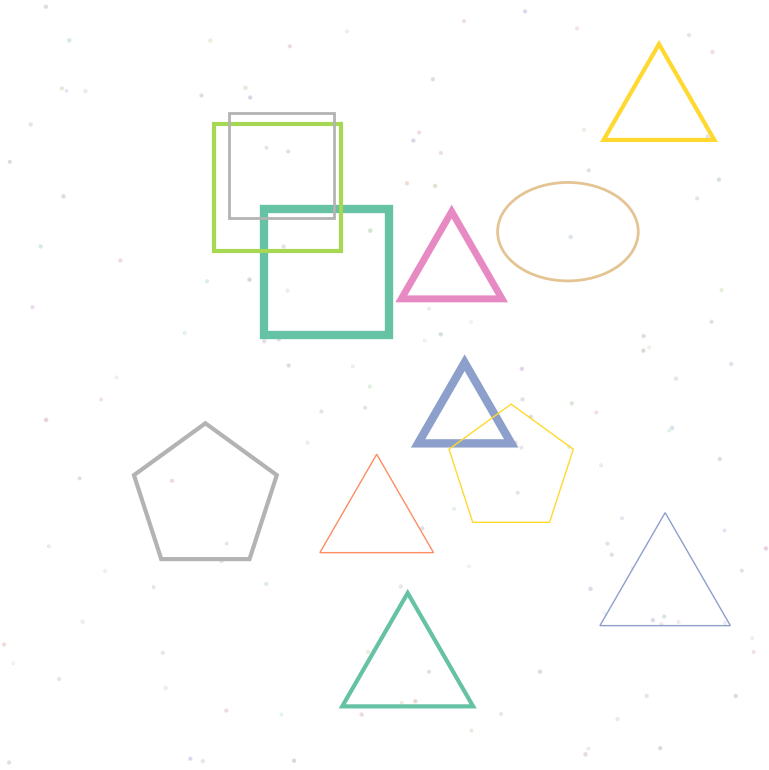[{"shape": "square", "thickness": 3, "radius": 0.41, "center": [0.424, 0.647]}, {"shape": "triangle", "thickness": 1.5, "radius": 0.49, "center": [0.529, 0.132]}, {"shape": "triangle", "thickness": 0.5, "radius": 0.43, "center": [0.489, 0.325]}, {"shape": "triangle", "thickness": 3, "radius": 0.35, "center": [0.603, 0.459]}, {"shape": "triangle", "thickness": 0.5, "radius": 0.49, "center": [0.864, 0.236]}, {"shape": "triangle", "thickness": 2.5, "radius": 0.38, "center": [0.587, 0.65]}, {"shape": "square", "thickness": 1.5, "radius": 0.41, "center": [0.36, 0.757]}, {"shape": "triangle", "thickness": 1.5, "radius": 0.41, "center": [0.856, 0.86]}, {"shape": "pentagon", "thickness": 0.5, "radius": 0.42, "center": [0.664, 0.39]}, {"shape": "oval", "thickness": 1, "radius": 0.46, "center": [0.738, 0.699]}, {"shape": "pentagon", "thickness": 1.5, "radius": 0.49, "center": [0.267, 0.353]}, {"shape": "square", "thickness": 1, "radius": 0.34, "center": [0.366, 0.786]}]